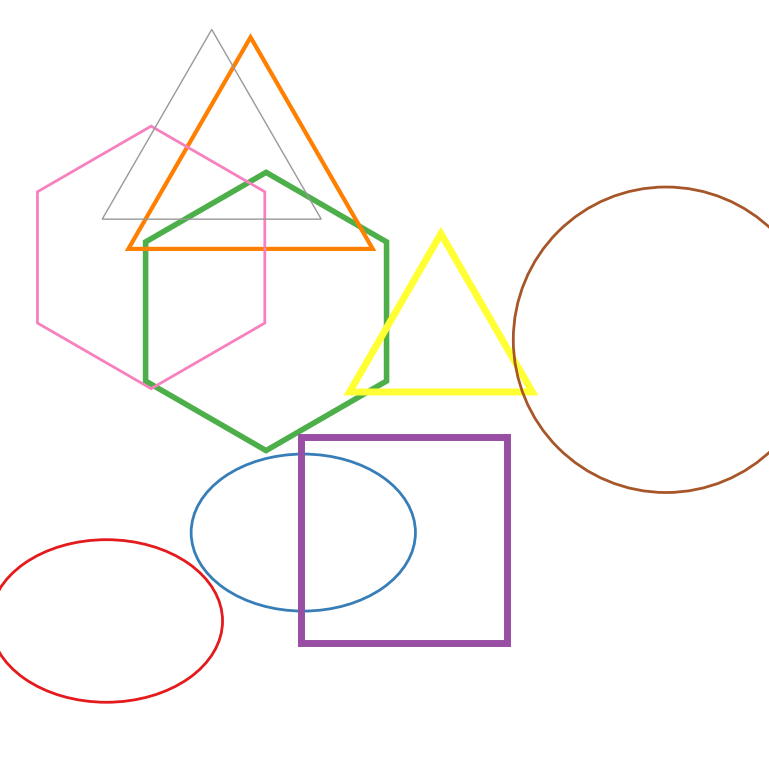[{"shape": "oval", "thickness": 1, "radius": 0.75, "center": [0.138, 0.194]}, {"shape": "oval", "thickness": 1, "radius": 0.73, "center": [0.394, 0.308]}, {"shape": "hexagon", "thickness": 2, "radius": 0.9, "center": [0.346, 0.595]}, {"shape": "square", "thickness": 2.5, "radius": 0.67, "center": [0.525, 0.299]}, {"shape": "triangle", "thickness": 1.5, "radius": 0.92, "center": [0.325, 0.768]}, {"shape": "triangle", "thickness": 2.5, "radius": 0.69, "center": [0.573, 0.559]}, {"shape": "circle", "thickness": 1, "radius": 0.99, "center": [0.865, 0.559]}, {"shape": "hexagon", "thickness": 1, "radius": 0.85, "center": [0.196, 0.666]}, {"shape": "triangle", "thickness": 0.5, "radius": 0.82, "center": [0.275, 0.797]}]